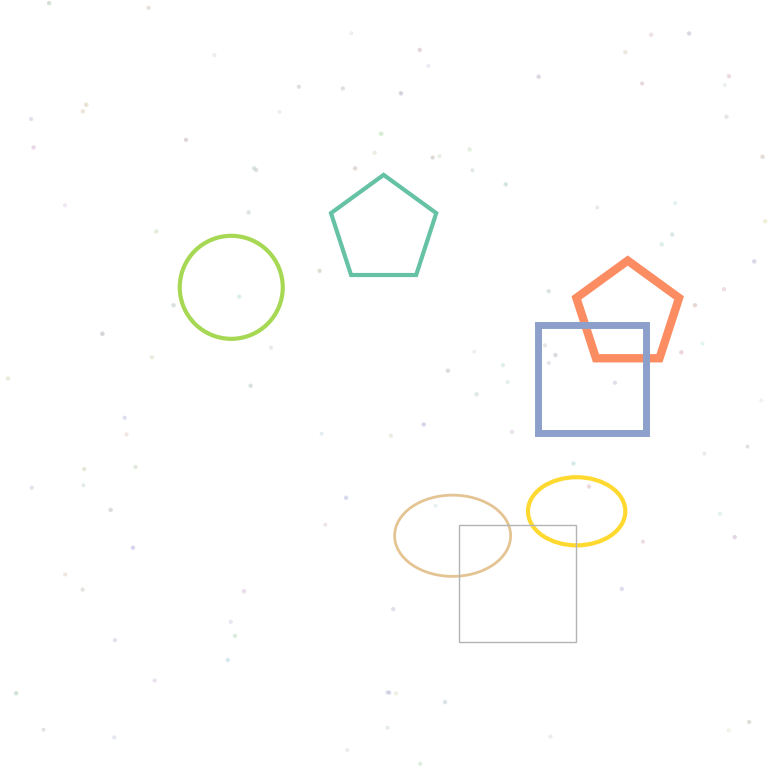[{"shape": "pentagon", "thickness": 1.5, "radius": 0.36, "center": [0.498, 0.701]}, {"shape": "pentagon", "thickness": 3, "radius": 0.35, "center": [0.815, 0.591]}, {"shape": "square", "thickness": 2.5, "radius": 0.35, "center": [0.768, 0.508]}, {"shape": "circle", "thickness": 1.5, "radius": 0.33, "center": [0.3, 0.627]}, {"shape": "oval", "thickness": 1.5, "radius": 0.32, "center": [0.749, 0.336]}, {"shape": "oval", "thickness": 1, "radius": 0.38, "center": [0.588, 0.304]}, {"shape": "square", "thickness": 0.5, "radius": 0.38, "center": [0.672, 0.243]}]